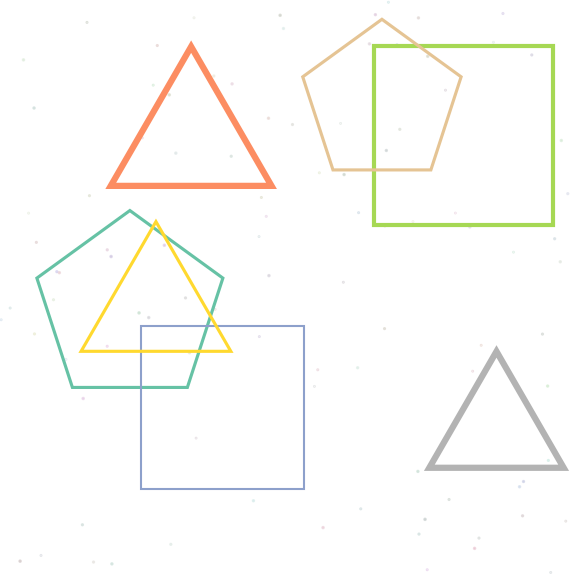[{"shape": "pentagon", "thickness": 1.5, "radius": 0.85, "center": [0.225, 0.465]}, {"shape": "triangle", "thickness": 3, "radius": 0.8, "center": [0.331, 0.758]}, {"shape": "square", "thickness": 1, "radius": 0.71, "center": [0.386, 0.293]}, {"shape": "square", "thickness": 2, "radius": 0.78, "center": [0.803, 0.764]}, {"shape": "triangle", "thickness": 1.5, "radius": 0.75, "center": [0.27, 0.466]}, {"shape": "pentagon", "thickness": 1.5, "radius": 0.72, "center": [0.661, 0.822]}, {"shape": "triangle", "thickness": 3, "radius": 0.67, "center": [0.86, 0.256]}]